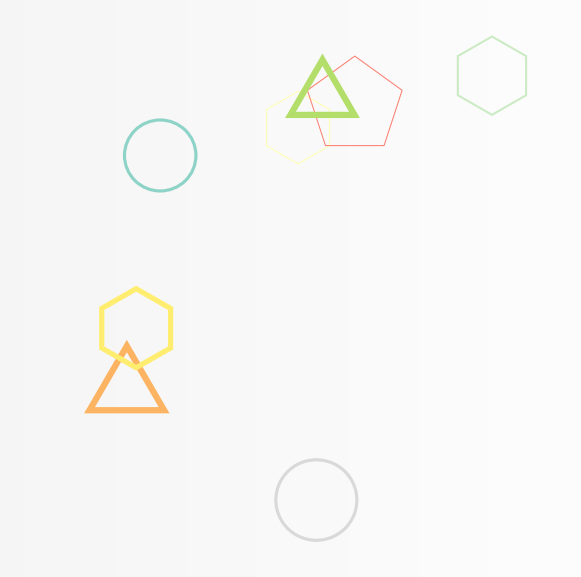[{"shape": "circle", "thickness": 1.5, "radius": 0.31, "center": [0.276, 0.73]}, {"shape": "hexagon", "thickness": 0.5, "radius": 0.31, "center": [0.513, 0.778]}, {"shape": "pentagon", "thickness": 0.5, "radius": 0.43, "center": [0.61, 0.816]}, {"shape": "triangle", "thickness": 3, "radius": 0.37, "center": [0.218, 0.326]}, {"shape": "triangle", "thickness": 3, "radius": 0.32, "center": [0.555, 0.832]}, {"shape": "circle", "thickness": 1.5, "radius": 0.35, "center": [0.544, 0.133]}, {"shape": "hexagon", "thickness": 1, "radius": 0.34, "center": [0.846, 0.868]}, {"shape": "hexagon", "thickness": 2.5, "radius": 0.34, "center": [0.234, 0.431]}]